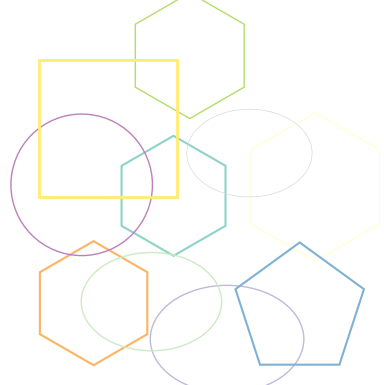[{"shape": "hexagon", "thickness": 1.5, "radius": 0.78, "center": [0.451, 0.491]}, {"shape": "hexagon", "thickness": 0.5, "radius": 0.96, "center": [0.819, 0.515]}, {"shape": "oval", "thickness": 1, "radius": 1.0, "center": [0.59, 0.119]}, {"shape": "pentagon", "thickness": 1.5, "radius": 0.88, "center": [0.778, 0.195]}, {"shape": "hexagon", "thickness": 1.5, "radius": 0.81, "center": [0.243, 0.213]}, {"shape": "hexagon", "thickness": 1, "radius": 0.82, "center": [0.493, 0.855]}, {"shape": "oval", "thickness": 0.5, "radius": 0.81, "center": [0.648, 0.602]}, {"shape": "circle", "thickness": 1, "radius": 0.92, "center": [0.212, 0.52]}, {"shape": "oval", "thickness": 1, "radius": 0.91, "center": [0.393, 0.217]}, {"shape": "square", "thickness": 2, "radius": 0.89, "center": [0.28, 0.666]}]